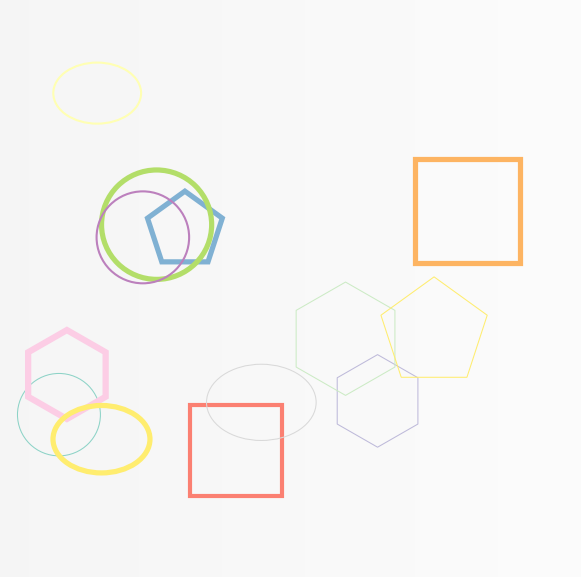[{"shape": "circle", "thickness": 0.5, "radius": 0.36, "center": [0.101, 0.281]}, {"shape": "oval", "thickness": 1, "radius": 0.38, "center": [0.167, 0.838]}, {"shape": "hexagon", "thickness": 0.5, "radius": 0.4, "center": [0.65, 0.305]}, {"shape": "square", "thickness": 2, "radius": 0.4, "center": [0.406, 0.22]}, {"shape": "pentagon", "thickness": 2.5, "radius": 0.34, "center": [0.318, 0.6]}, {"shape": "square", "thickness": 2.5, "radius": 0.45, "center": [0.805, 0.634]}, {"shape": "circle", "thickness": 2.5, "radius": 0.47, "center": [0.269, 0.61]}, {"shape": "hexagon", "thickness": 3, "radius": 0.38, "center": [0.115, 0.351]}, {"shape": "oval", "thickness": 0.5, "radius": 0.47, "center": [0.45, 0.302]}, {"shape": "circle", "thickness": 1, "radius": 0.4, "center": [0.246, 0.588]}, {"shape": "hexagon", "thickness": 0.5, "radius": 0.49, "center": [0.594, 0.413]}, {"shape": "pentagon", "thickness": 0.5, "radius": 0.48, "center": [0.747, 0.424]}, {"shape": "oval", "thickness": 2.5, "radius": 0.42, "center": [0.175, 0.239]}]